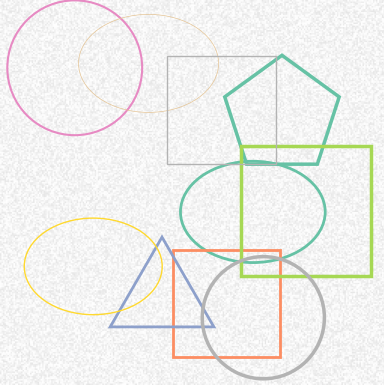[{"shape": "oval", "thickness": 2, "radius": 0.94, "center": [0.657, 0.45]}, {"shape": "pentagon", "thickness": 2.5, "radius": 0.78, "center": [0.732, 0.7]}, {"shape": "square", "thickness": 2, "radius": 0.7, "center": [0.588, 0.212]}, {"shape": "triangle", "thickness": 2, "radius": 0.78, "center": [0.421, 0.229]}, {"shape": "circle", "thickness": 1.5, "radius": 0.88, "center": [0.194, 0.824]}, {"shape": "square", "thickness": 2.5, "radius": 0.84, "center": [0.794, 0.452]}, {"shape": "oval", "thickness": 1, "radius": 0.9, "center": [0.242, 0.308]}, {"shape": "oval", "thickness": 0.5, "radius": 0.91, "center": [0.386, 0.835]}, {"shape": "square", "thickness": 1, "radius": 0.71, "center": [0.575, 0.714]}, {"shape": "circle", "thickness": 2.5, "radius": 0.79, "center": [0.684, 0.175]}]